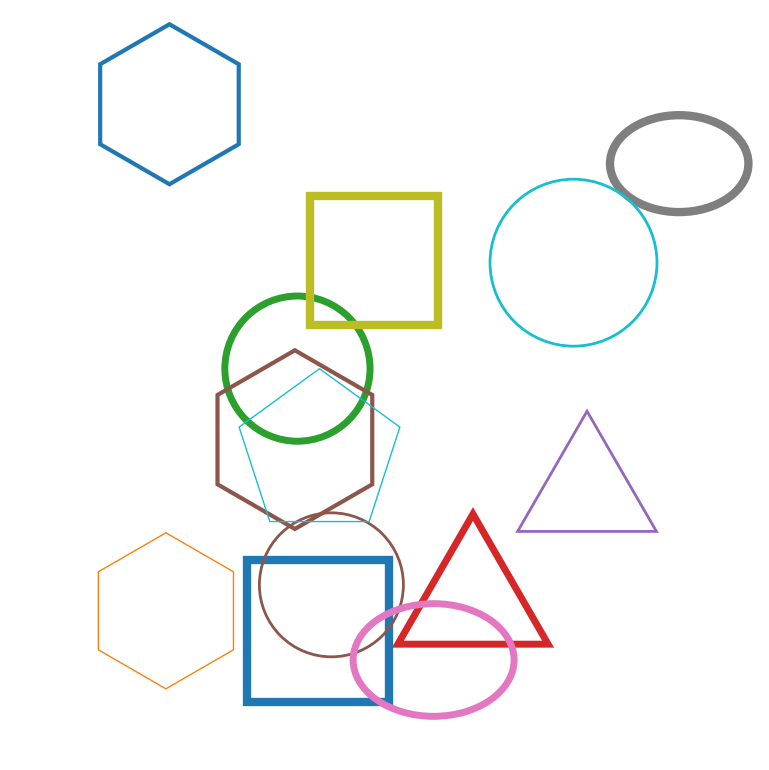[{"shape": "square", "thickness": 3, "radius": 0.46, "center": [0.413, 0.18]}, {"shape": "hexagon", "thickness": 1.5, "radius": 0.52, "center": [0.22, 0.865]}, {"shape": "hexagon", "thickness": 0.5, "radius": 0.51, "center": [0.215, 0.207]}, {"shape": "circle", "thickness": 2.5, "radius": 0.47, "center": [0.386, 0.521]}, {"shape": "triangle", "thickness": 2.5, "radius": 0.56, "center": [0.614, 0.22]}, {"shape": "triangle", "thickness": 1, "radius": 0.52, "center": [0.762, 0.362]}, {"shape": "hexagon", "thickness": 1.5, "radius": 0.58, "center": [0.383, 0.429]}, {"shape": "circle", "thickness": 1, "radius": 0.47, "center": [0.43, 0.24]}, {"shape": "oval", "thickness": 2.5, "radius": 0.52, "center": [0.563, 0.143]}, {"shape": "oval", "thickness": 3, "radius": 0.45, "center": [0.882, 0.787]}, {"shape": "square", "thickness": 3, "radius": 0.42, "center": [0.486, 0.662]}, {"shape": "pentagon", "thickness": 0.5, "radius": 0.55, "center": [0.415, 0.411]}, {"shape": "circle", "thickness": 1, "radius": 0.54, "center": [0.745, 0.659]}]